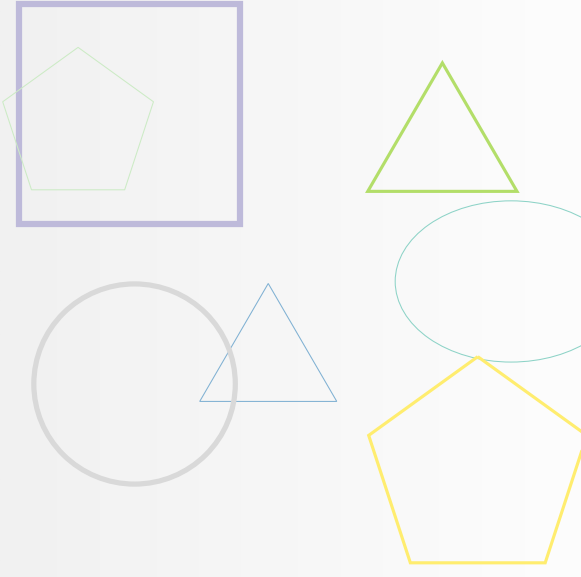[{"shape": "oval", "thickness": 0.5, "radius": 1.0, "center": [0.879, 0.512]}, {"shape": "square", "thickness": 3, "radius": 0.95, "center": [0.223, 0.802]}, {"shape": "triangle", "thickness": 0.5, "radius": 0.68, "center": [0.461, 0.372]}, {"shape": "triangle", "thickness": 1.5, "radius": 0.74, "center": [0.761, 0.742]}, {"shape": "circle", "thickness": 2.5, "radius": 0.87, "center": [0.232, 0.334]}, {"shape": "pentagon", "thickness": 0.5, "radius": 0.68, "center": [0.134, 0.781]}, {"shape": "pentagon", "thickness": 1.5, "radius": 0.99, "center": [0.822, 0.184]}]